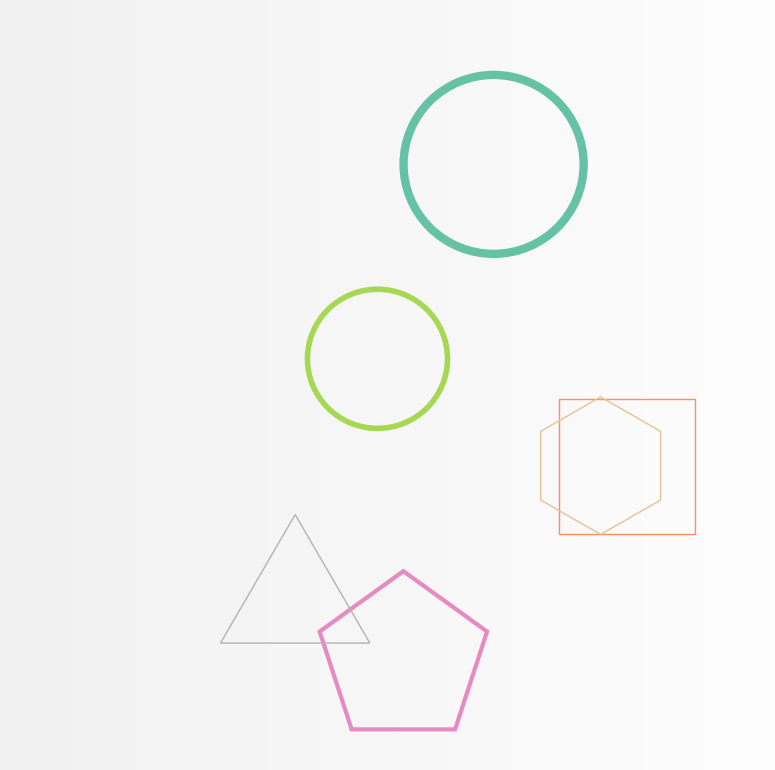[{"shape": "circle", "thickness": 3, "radius": 0.58, "center": [0.637, 0.787]}, {"shape": "square", "thickness": 0.5, "radius": 0.44, "center": [0.809, 0.394]}, {"shape": "pentagon", "thickness": 1.5, "radius": 0.57, "center": [0.52, 0.145]}, {"shape": "circle", "thickness": 2, "radius": 0.45, "center": [0.487, 0.534]}, {"shape": "hexagon", "thickness": 0.5, "radius": 0.45, "center": [0.775, 0.395]}, {"shape": "triangle", "thickness": 0.5, "radius": 0.56, "center": [0.381, 0.22]}]